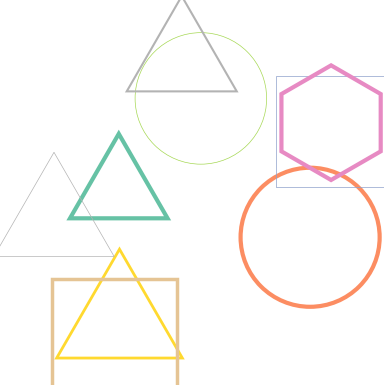[{"shape": "triangle", "thickness": 3, "radius": 0.73, "center": [0.309, 0.506]}, {"shape": "circle", "thickness": 3, "radius": 0.9, "center": [0.805, 0.384]}, {"shape": "square", "thickness": 0.5, "radius": 0.72, "center": [0.862, 0.658]}, {"shape": "hexagon", "thickness": 3, "radius": 0.74, "center": [0.86, 0.681]}, {"shape": "circle", "thickness": 0.5, "radius": 0.85, "center": [0.522, 0.744]}, {"shape": "triangle", "thickness": 2, "radius": 0.94, "center": [0.31, 0.164]}, {"shape": "square", "thickness": 2.5, "radius": 0.81, "center": [0.298, 0.112]}, {"shape": "triangle", "thickness": 1.5, "radius": 0.82, "center": [0.472, 0.845]}, {"shape": "triangle", "thickness": 0.5, "radius": 0.9, "center": [0.14, 0.424]}]